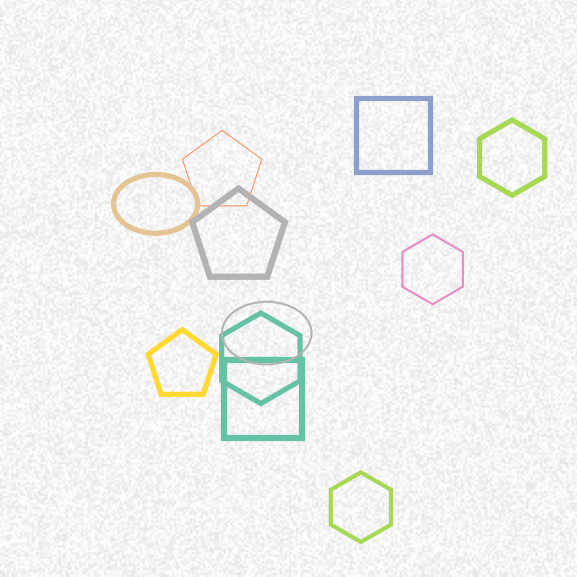[{"shape": "hexagon", "thickness": 2.5, "radius": 0.39, "center": [0.452, 0.379]}, {"shape": "square", "thickness": 3, "radius": 0.34, "center": [0.455, 0.308]}, {"shape": "pentagon", "thickness": 0.5, "radius": 0.36, "center": [0.385, 0.701]}, {"shape": "square", "thickness": 2.5, "radius": 0.32, "center": [0.68, 0.766]}, {"shape": "hexagon", "thickness": 1, "radius": 0.3, "center": [0.749, 0.533]}, {"shape": "hexagon", "thickness": 2, "radius": 0.3, "center": [0.625, 0.121]}, {"shape": "hexagon", "thickness": 2.5, "radius": 0.33, "center": [0.887, 0.726]}, {"shape": "pentagon", "thickness": 2.5, "radius": 0.31, "center": [0.316, 0.366]}, {"shape": "oval", "thickness": 2.5, "radius": 0.36, "center": [0.269, 0.646]}, {"shape": "pentagon", "thickness": 3, "radius": 0.42, "center": [0.413, 0.588]}, {"shape": "oval", "thickness": 1, "radius": 0.39, "center": [0.462, 0.422]}]